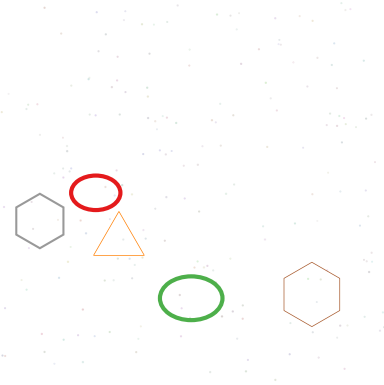[{"shape": "oval", "thickness": 3, "radius": 0.32, "center": [0.249, 0.499]}, {"shape": "oval", "thickness": 3, "radius": 0.41, "center": [0.497, 0.225]}, {"shape": "triangle", "thickness": 0.5, "radius": 0.38, "center": [0.309, 0.375]}, {"shape": "hexagon", "thickness": 0.5, "radius": 0.42, "center": [0.81, 0.235]}, {"shape": "hexagon", "thickness": 1.5, "radius": 0.35, "center": [0.104, 0.426]}]